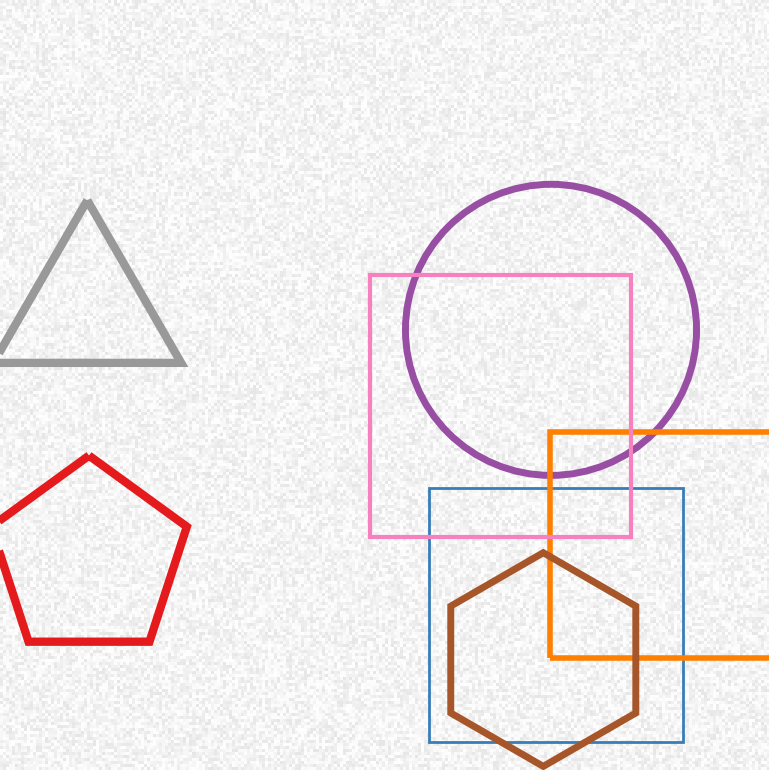[{"shape": "pentagon", "thickness": 3, "radius": 0.67, "center": [0.116, 0.275]}, {"shape": "square", "thickness": 1, "radius": 0.82, "center": [0.722, 0.201]}, {"shape": "circle", "thickness": 2.5, "radius": 0.95, "center": [0.716, 0.572]}, {"shape": "square", "thickness": 2, "radius": 0.74, "center": [0.862, 0.292]}, {"shape": "hexagon", "thickness": 2.5, "radius": 0.69, "center": [0.706, 0.143]}, {"shape": "square", "thickness": 1.5, "radius": 0.85, "center": [0.65, 0.473]}, {"shape": "triangle", "thickness": 3, "radius": 0.7, "center": [0.113, 0.599]}]